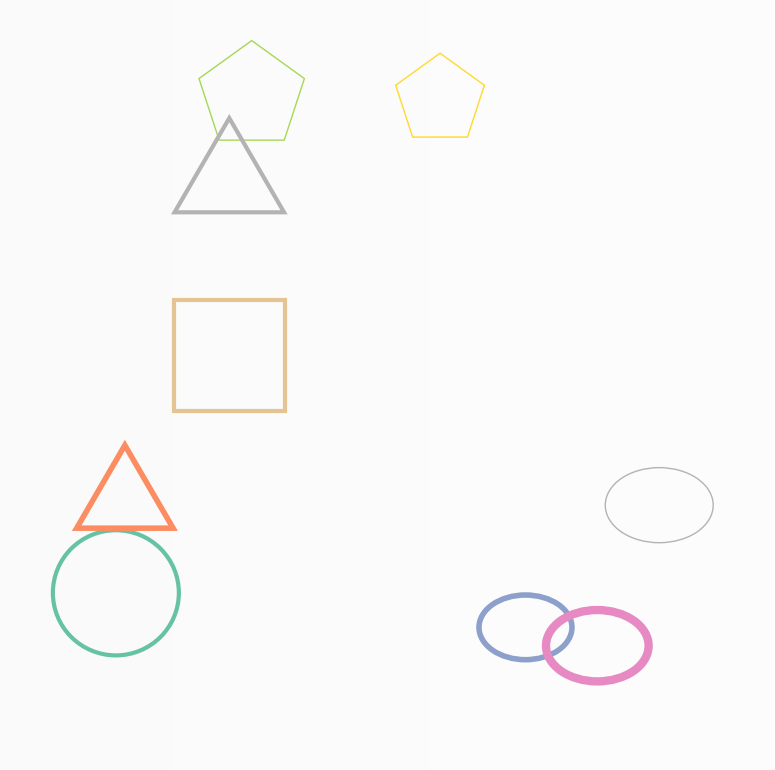[{"shape": "circle", "thickness": 1.5, "radius": 0.41, "center": [0.15, 0.23]}, {"shape": "triangle", "thickness": 2, "radius": 0.36, "center": [0.161, 0.35]}, {"shape": "oval", "thickness": 2, "radius": 0.3, "center": [0.678, 0.185]}, {"shape": "oval", "thickness": 3, "radius": 0.33, "center": [0.771, 0.161]}, {"shape": "pentagon", "thickness": 0.5, "radius": 0.36, "center": [0.325, 0.876]}, {"shape": "pentagon", "thickness": 0.5, "radius": 0.3, "center": [0.568, 0.871]}, {"shape": "square", "thickness": 1.5, "radius": 0.36, "center": [0.296, 0.538]}, {"shape": "oval", "thickness": 0.5, "radius": 0.35, "center": [0.851, 0.344]}, {"shape": "triangle", "thickness": 1.5, "radius": 0.41, "center": [0.296, 0.765]}]